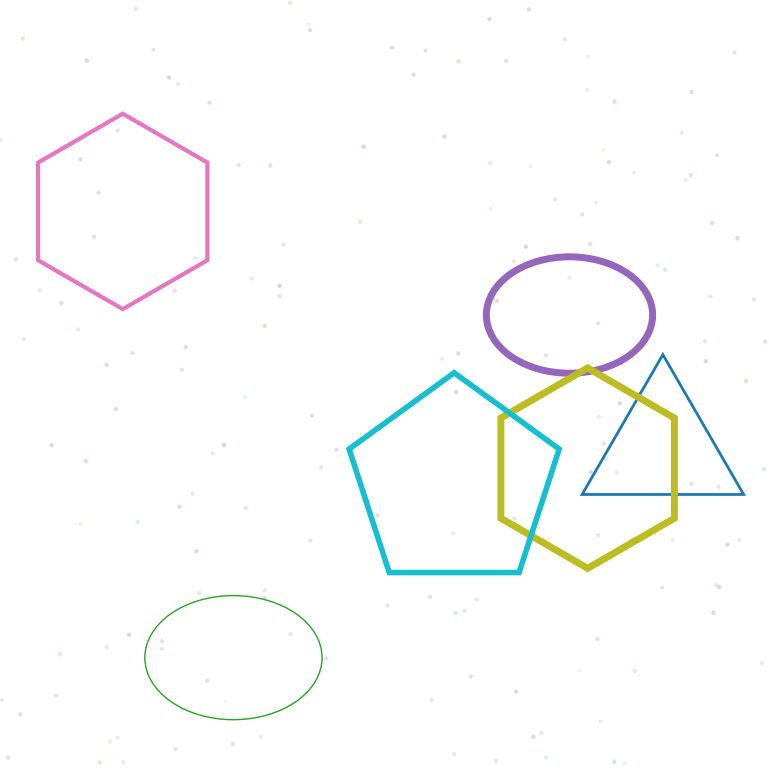[{"shape": "triangle", "thickness": 1, "radius": 0.61, "center": [0.861, 0.418]}, {"shape": "oval", "thickness": 0.5, "radius": 0.58, "center": [0.303, 0.146]}, {"shape": "oval", "thickness": 2.5, "radius": 0.54, "center": [0.74, 0.591]}, {"shape": "hexagon", "thickness": 1.5, "radius": 0.63, "center": [0.159, 0.725]}, {"shape": "hexagon", "thickness": 2.5, "radius": 0.65, "center": [0.763, 0.392]}, {"shape": "pentagon", "thickness": 2, "radius": 0.72, "center": [0.59, 0.372]}]